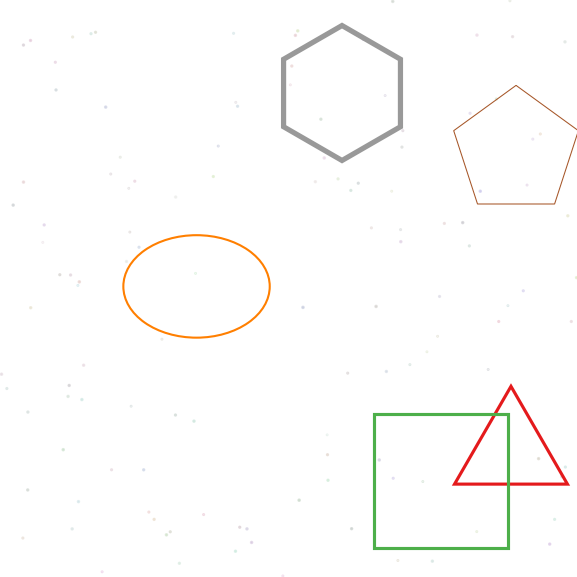[{"shape": "triangle", "thickness": 1.5, "radius": 0.56, "center": [0.885, 0.217]}, {"shape": "square", "thickness": 1.5, "radius": 0.58, "center": [0.764, 0.166]}, {"shape": "oval", "thickness": 1, "radius": 0.63, "center": [0.34, 0.503]}, {"shape": "pentagon", "thickness": 0.5, "radius": 0.57, "center": [0.894, 0.738]}, {"shape": "hexagon", "thickness": 2.5, "radius": 0.58, "center": [0.592, 0.838]}]